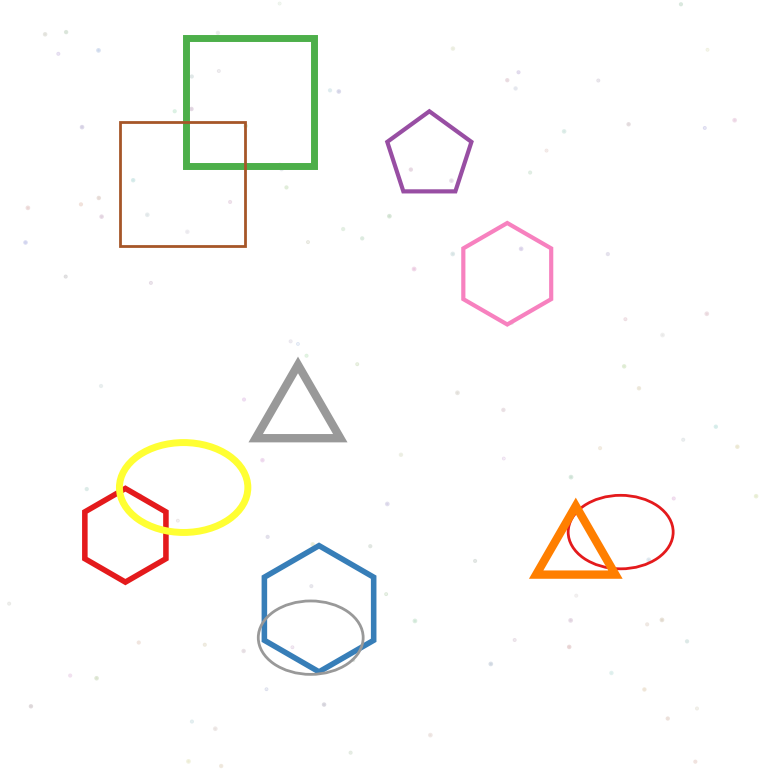[{"shape": "oval", "thickness": 1, "radius": 0.34, "center": [0.806, 0.309]}, {"shape": "hexagon", "thickness": 2, "radius": 0.3, "center": [0.163, 0.305]}, {"shape": "hexagon", "thickness": 2, "radius": 0.41, "center": [0.414, 0.209]}, {"shape": "square", "thickness": 2.5, "radius": 0.42, "center": [0.325, 0.867]}, {"shape": "pentagon", "thickness": 1.5, "radius": 0.29, "center": [0.558, 0.798]}, {"shape": "triangle", "thickness": 3, "radius": 0.3, "center": [0.748, 0.283]}, {"shape": "oval", "thickness": 2.5, "radius": 0.42, "center": [0.238, 0.367]}, {"shape": "square", "thickness": 1, "radius": 0.4, "center": [0.237, 0.761]}, {"shape": "hexagon", "thickness": 1.5, "radius": 0.33, "center": [0.659, 0.644]}, {"shape": "triangle", "thickness": 3, "radius": 0.32, "center": [0.387, 0.463]}, {"shape": "oval", "thickness": 1, "radius": 0.34, "center": [0.404, 0.172]}]